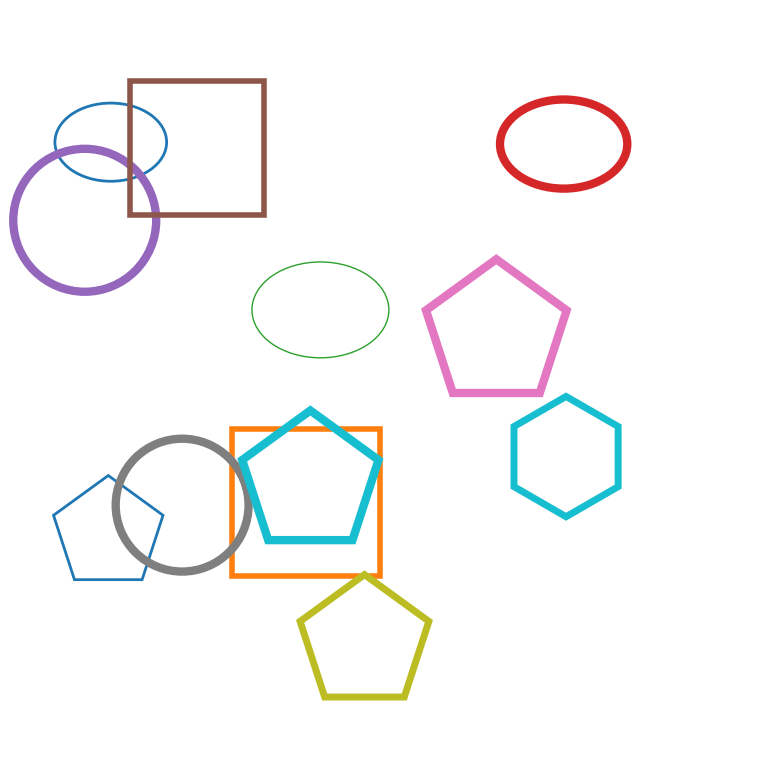[{"shape": "pentagon", "thickness": 1, "radius": 0.37, "center": [0.141, 0.308]}, {"shape": "oval", "thickness": 1, "radius": 0.36, "center": [0.144, 0.815]}, {"shape": "square", "thickness": 2, "radius": 0.48, "center": [0.397, 0.347]}, {"shape": "oval", "thickness": 0.5, "radius": 0.44, "center": [0.416, 0.598]}, {"shape": "oval", "thickness": 3, "radius": 0.41, "center": [0.732, 0.813]}, {"shape": "circle", "thickness": 3, "radius": 0.46, "center": [0.11, 0.714]}, {"shape": "square", "thickness": 2, "radius": 0.44, "center": [0.256, 0.807]}, {"shape": "pentagon", "thickness": 3, "radius": 0.48, "center": [0.645, 0.567]}, {"shape": "circle", "thickness": 3, "radius": 0.43, "center": [0.237, 0.344]}, {"shape": "pentagon", "thickness": 2.5, "radius": 0.44, "center": [0.473, 0.166]}, {"shape": "hexagon", "thickness": 2.5, "radius": 0.39, "center": [0.735, 0.407]}, {"shape": "pentagon", "thickness": 3, "radius": 0.47, "center": [0.403, 0.374]}]